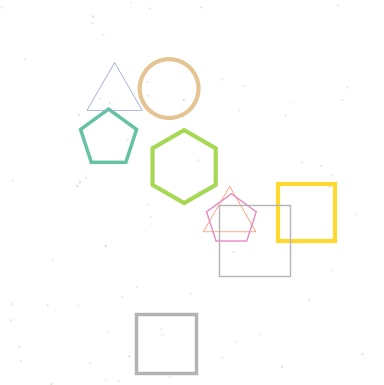[{"shape": "pentagon", "thickness": 2.5, "radius": 0.38, "center": [0.282, 0.64]}, {"shape": "triangle", "thickness": 0.5, "radius": 0.39, "center": [0.596, 0.437]}, {"shape": "triangle", "thickness": 0.5, "radius": 0.41, "center": [0.298, 0.755]}, {"shape": "pentagon", "thickness": 1, "radius": 0.34, "center": [0.601, 0.429]}, {"shape": "hexagon", "thickness": 3, "radius": 0.47, "center": [0.478, 0.567]}, {"shape": "square", "thickness": 3, "radius": 0.37, "center": [0.796, 0.449]}, {"shape": "circle", "thickness": 3, "radius": 0.38, "center": [0.439, 0.77]}, {"shape": "square", "thickness": 1, "radius": 0.46, "center": [0.66, 0.375]}, {"shape": "square", "thickness": 2.5, "radius": 0.39, "center": [0.431, 0.108]}]